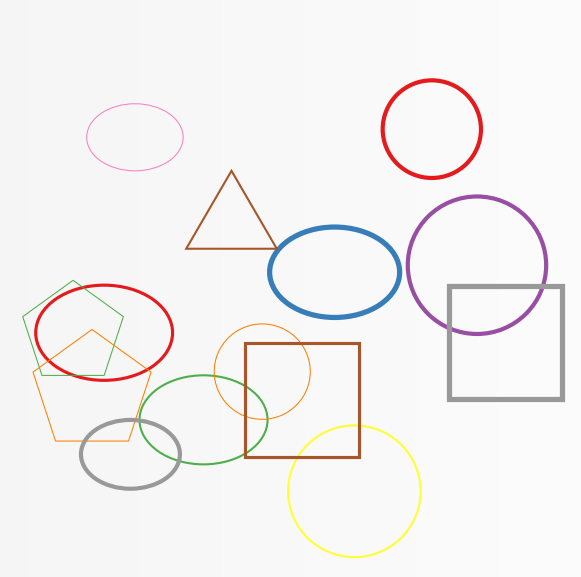[{"shape": "circle", "thickness": 2, "radius": 0.42, "center": [0.743, 0.775]}, {"shape": "oval", "thickness": 1.5, "radius": 0.59, "center": [0.179, 0.423]}, {"shape": "oval", "thickness": 2.5, "radius": 0.56, "center": [0.576, 0.528]}, {"shape": "pentagon", "thickness": 0.5, "radius": 0.46, "center": [0.126, 0.423]}, {"shape": "oval", "thickness": 1, "radius": 0.55, "center": [0.35, 0.272]}, {"shape": "circle", "thickness": 2, "radius": 0.6, "center": [0.821, 0.54]}, {"shape": "pentagon", "thickness": 0.5, "radius": 0.53, "center": [0.158, 0.322]}, {"shape": "circle", "thickness": 0.5, "radius": 0.41, "center": [0.451, 0.356]}, {"shape": "circle", "thickness": 1, "radius": 0.57, "center": [0.61, 0.148]}, {"shape": "triangle", "thickness": 1, "radius": 0.45, "center": [0.398, 0.613]}, {"shape": "square", "thickness": 1.5, "radius": 0.49, "center": [0.52, 0.307]}, {"shape": "oval", "thickness": 0.5, "radius": 0.41, "center": [0.232, 0.761]}, {"shape": "oval", "thickness": 2, "radius": 0.43, "center": [0.224, 0.212]}, {"shape": "square", "thickness": 2.5, "radius": 0.49, "center": [0.87, 0.406]}]